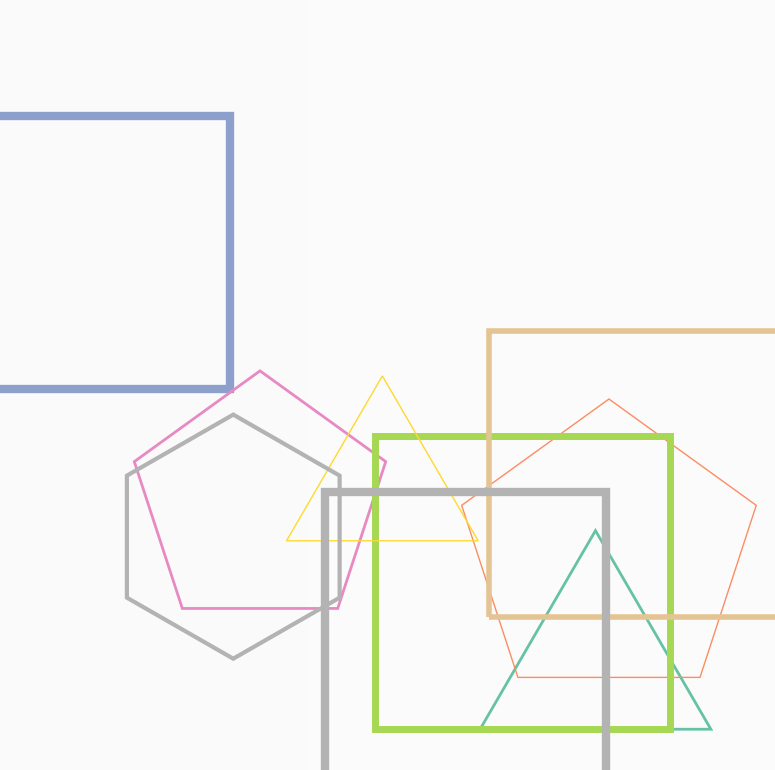[{"shape": "triangle", "thickness": 1, "radius": 0.86, "center": [0.768, 0.139]}, {"shape": "pentagon", "thickness": 0.5, "radius": 1.0, "center": [0.786, 0.282]}, {"shape": "square", "thickness": 3, "radius": 0.88, "center": [0.119, 0.672]}, {"shape": "pentagon", "thickness": 1, "radius": 0.85, "center": [0.336, 0.348]}, {"shape": "square", "thickness": 2.5, "radius": 0.95, "center": [0.675, 0.244]}, {"shape": "triangle", "thickness": 0.5, "radius": 0.71, "center": [0.493, 0.369]}, {"shape": "square", "thickness": 2, "radius": 0.93, "center": [0.817, 0.384]}, {"shape": "square", "thickness": 3, "radius": 0.91, "center": [0.6, 0.18]}, {"shape": "hexagon", "thickness": 1.5, "radius": 0.79, "center": [0.301, 0.303]}]